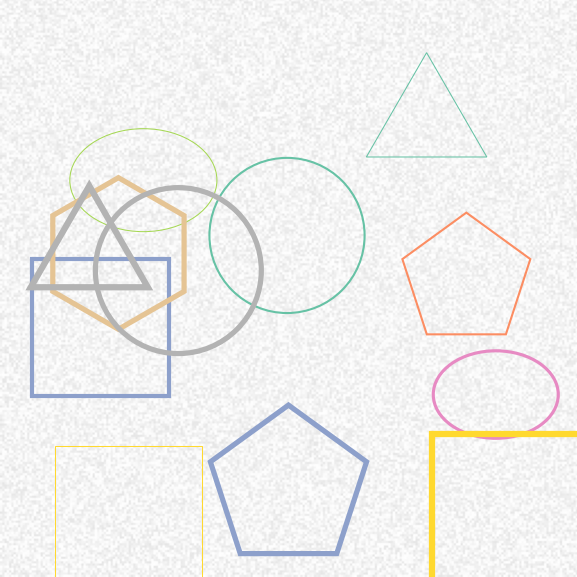[{"shape": "triangle", "thickness": 0.5, "radius": 0.6, "center": [0.739, 0.788]}, {"shape": "circle", "thickness": 1, "radius": 0.67, "center": [0.497, 0.591]}, {"shape": "pentagon", "thickness": 1, "radius": 0.58, "center": [0.808, 0.514]}, {"shape": "pentagon", "thickness": 2.5, "radius": 0.71, "center": [0.5, 0.156]}, {"shape": "square", "thickness": 2, "radius": 0.59, "center": [0.173, 0.432]}, {"shape": "oval", "thickness": 1.5, "radius": 0.54, "center": [0.858, 0.316]}, {"shape": "oval", "thickness": 0.5, "radius": 0.64, "center": [0.248, 0.687]}, {"shape": "square", "thickness": 0.5, "radius": 0.64, "center": [0.222, 0.1]}, {"shape": "square", "thickness": 3, "radius": 0.69, "center": [0.887, 0.109]}, {"shape": "hexagon", "thickness": 2.5, "radius": 0.66, "center": [0.205, 0.56]}, {"shape": "triangle", "thickness": 3, "radius": 0.58, "center": [0.155, 0.56]}, {"shape": "circle", "thickness": 2.5, "radius": 0.72, "center": [0.309, 0.531]}]